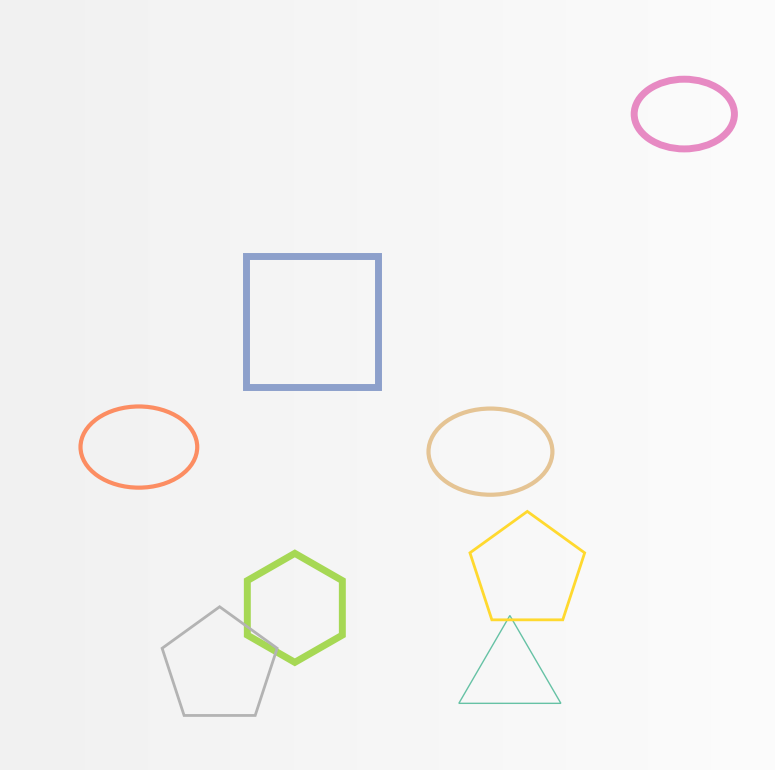[{"shape": "triangle", "thickness": 0.5, "radius": 0.38, "center": [0.658, 0.125]}, {"shape": "oval", "thickness": 1.5, "radius": 0.38, "center": [0.179, 0.419]}, {"shape": "square", "thickness": 2.5, "radius": 0.43, "center": [0.402, 0.583]}, {"shape": "oval", "thickness": 2.5, "radius": 0.32, "center": [0.883, 0.852]}, {"shape": "hexagon", "thickness": 2.5, "radius": 0.35, "center": [0.38, 0.211]}, {"shape": "pentagon", "thickness": 1, "radius": 0.39, "center": [0.68, 0.258]}, {"shape": "oval", "thickness": 1.5, "radius": 0.4, "center": [0.633, 0.413]}, {"shape": "pentagon", "thickness": 1, "radius": 0.39, "center": [0.283, 0.134]}]